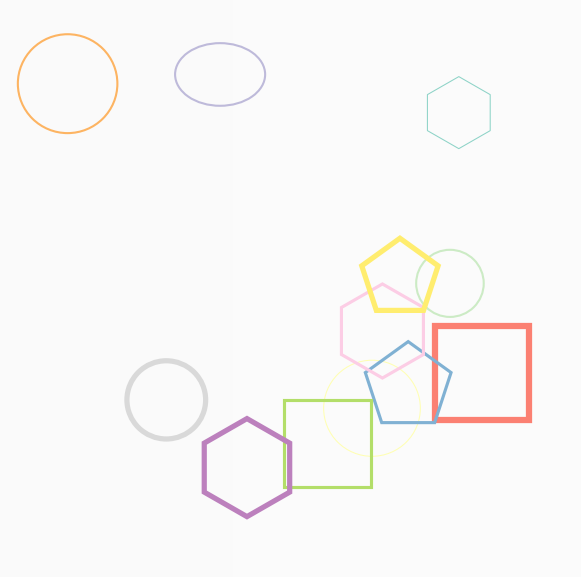[{"shape": "hexagon", "thickness": 0.5, "radius": 0.31, "center": [0.789, 0.804]}, {"shape": "circle", "thickness": 0.5, "radius": 0.42, "center": [0.64, 0.292]}, {"shape": "oval", "thickness": 1, "radius": 0.39, "center": [0.379, 0.87]}, {"shape": "square", "thickness": 3, "radius": 0.41, "center": [0.83, 0.353]}, {"shape": "pentagon", "thickness": 1.5, "radius": 0.39, "center": [0.702, 0.33]}, {"shape": "circle", "thickness": 1, "radius": 0.43, "center": [0.116, 0.854]}, {"shape": "square", "thickness": 1.5, "radius": 0.38, "center": [0.564, 0.231]}, {"shape": "hexagon", "thickness": 1.5, "radius": 0.41, "center": [0.658, 0.426]}, {"shape": "circle", "thickness": 2.5, "radius": 0.34, "center": [0.286, 0.307]}, {"shape": "hexagon", "thickness": 2.5, "radius": 0.42, "center": [0.425, 0.189]}, {"shape": "circle", "thickness": 1, "radius": 0.29, "center": [0.774, 0.508]}, {"shape": "pentagon", "thickness": 2.5, "radius": 0.35, "center": [0.688, 0.518]}]